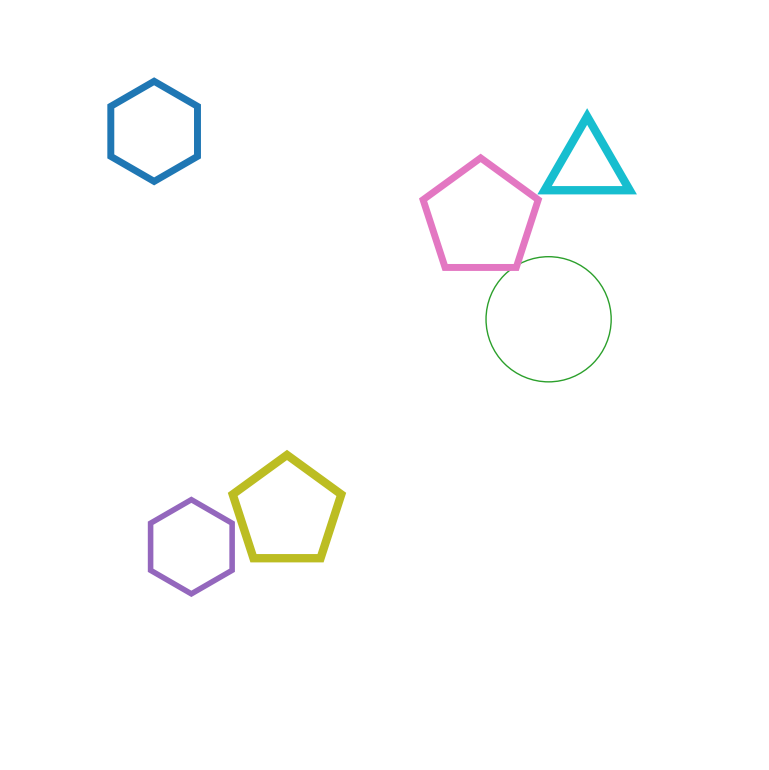[{"shape": "hexagon", "thickness": 2.5, "radius": 0.32, "center": [0.2, 0.829]}, {"shape": "circle", "thickness": 0.5, "radius": 0.41, "center": [0.712, 0.585]}, {"shape": "hexagon", "thickness": 2, "radius": 0.31, "center": [0.249, 0.29]}, {"shape": "pentagon", "thickness": 2.5, "radius": 0.39, "center": [0.624, 0.716]}, {"shape": "pentagon", "thickness": 3, "radius": 0.37, "center": [0.373, 0.335]}, {"shape": "triangle", "thickness": 3, "radius": 0.32, "center": [0.763, 0.785]}]